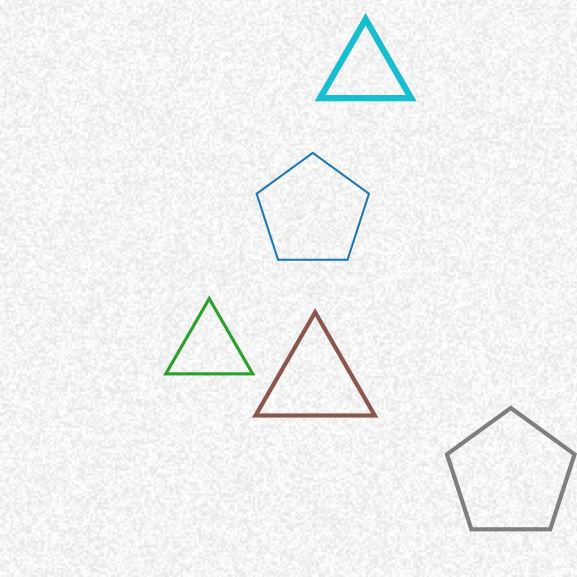[{"shape": "pentagon", "thickness": 1, "radius": 0.51, "center": [0.542, 0.632]}, {"shape": "triangle", "thickness": 1.5, "radius": 0.43, "center": [0.362, 0.395]}, {"shape": "triangle", "thickness": 2, "radius": 0.6, "center": [0.546, 0.339]}, {"shape": "pentagon", "thickness": 2, "radius": 0.58, "center": [0.884, 0.177]}, {"shape": "triangle", "thickness": 3, "radius": 0.46, "center": [0.633, 0.875]}]